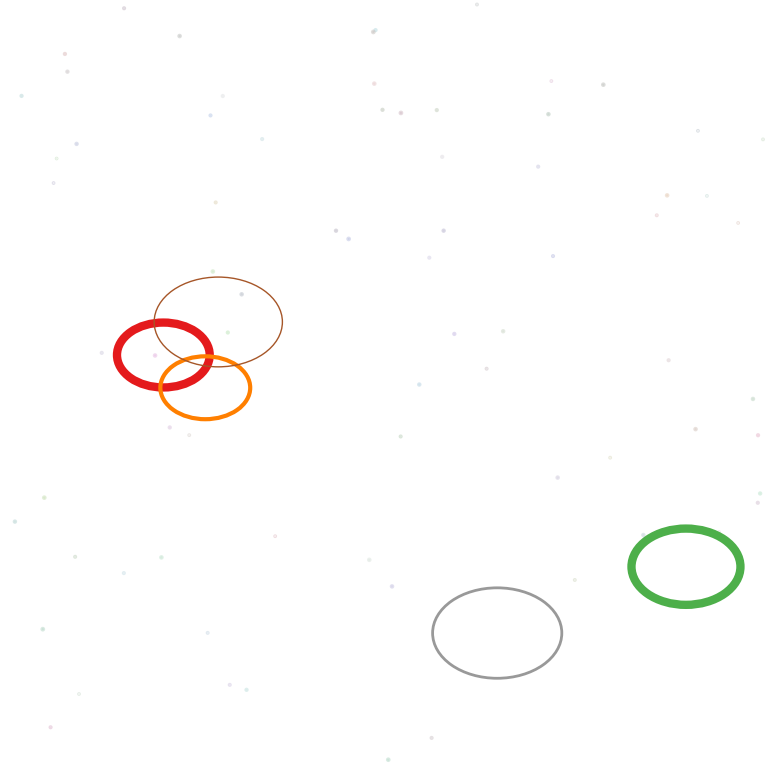[{"shape": "oval", "thickness": 3, "radius": 0.3, "center": [0.212, 0.539]}, {"shape": "oval", "thickness": 3, "radius": 0.35, "center": [0.891, 0.264]}, {"shape": "oval", "thickness": 1.5, "radius": 0.29, "center": [0.267, 0.496]}, {"shape": "oval", "thickness": 0.5, "radius": 0.42, "center": [0.283, 0.582]}, {"shape": "oval", "thickness": 1, "radius": 0.42, "center": [0.646, 0.178]}]